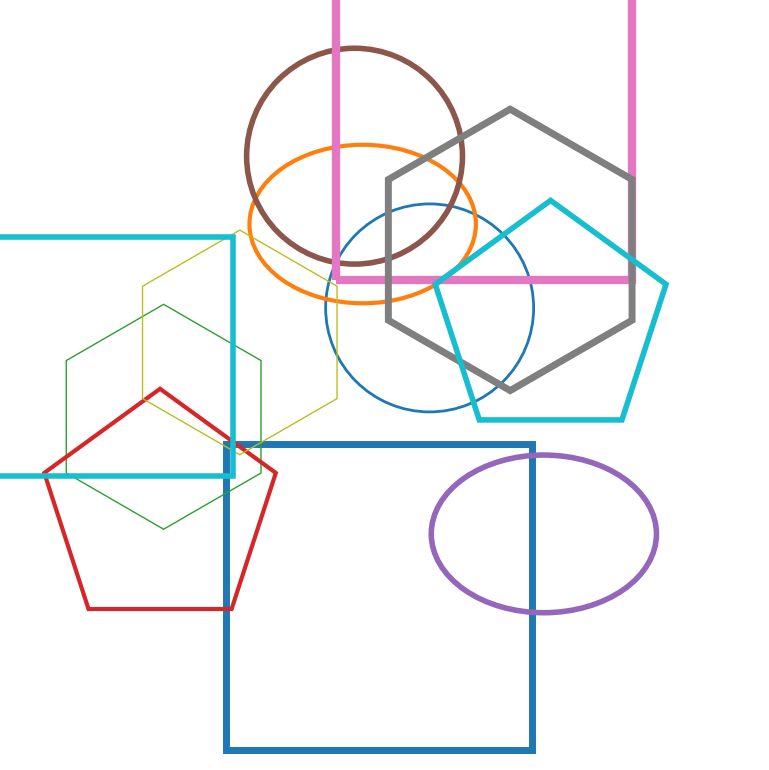[{"shape": "square", "thickness": 2.5, "radius": 0.99, "center": [0.492, 0.225]}, {"shape": "circle", "thickness": 1, "radius": 0.68, "center": [0.558, 0.6]}, {"shape": "oval", "thickness": 1.5, "radius": 0.74, "center": [0.471, 0.709]}, {"shape": "hexagon", "thickness": 0.5, "radius": 0.73, "center": [0.213, 0.459]}, {"shape": "pentagon", "thickness": 1.5, "radius": 0.79, "center": [0.208, 0.337]}, {"shape": "oval", "thickness": 2, "radius": 0.73, "center": [0.706, 0.307]}, {"shape": "circle", "thickness": 2, "radius": 0.7, "center": [0.46, 0.797]}, {"shape": "square", "thickness": 3, "radius": 0.96, "center": [0.629, 0.828]}, {"shape": "hexagon", "thickness": 2.5, "radius": 0.91, "center": [0.663, 0.675]}, {"shape": "hexagon", "thickness": 0.5, "radius": 0.73, "center": [0.311, 0.555]}, {"shape": "pentagon", "thickness": 2, "radius": 0.79, "center": [0.715, 0.582]}, {"shape": "square", "thickness": 2, "radius": 0.78, "center": [0.147, 0.537]}]